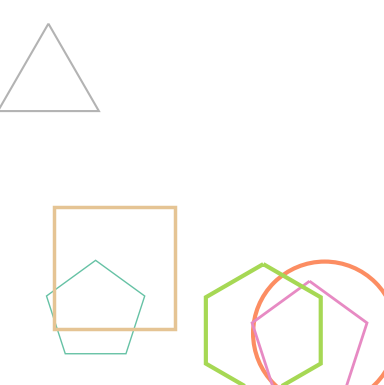[{"shape": "pentagon", "thickness": 1, "radius": 0.67, "center": [0.248, 0.19]}, {"shape": "circle", "thickness": 3, "radius": 0.93, "center": [0.844, 0.134]}, {"shape": "pentagon", "thickness": 2, "radius": 0.78, "center": [0.804, 0.113]}, {"shape": "hexagon", "thickness": 3, "radius": 0.86, "center": [0.684, 0.142]}, {"shape": "square", "thickness": 2.5, "radius": 0.79, "center": [0.297, 0.304]}, {"shape": "triangle", "thickness": 1.5, "radius": 0.76, "center": [0.126, 0.787]}]